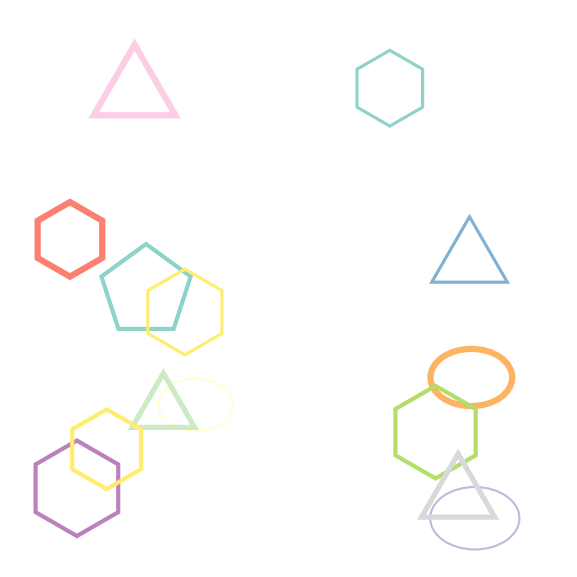[{"shape": "pentagon", "thickness": 2, "radius": 0.41, "center": [0.253, 0.495]}, {"shape": "hexagon", "thickness": 1.5, "radius": 0.33, "center": [0.675, 0.846]}, {"shape": "oval", "thickness": 0.5, "radius": 0.32, "center": [0.339, 0.298]}, {"shape": "oval", "thickness": 1, "radius": 0.39, "center": [0.822, 0.102]}, {"shape": "hexagon", "thickness": 3, "radius": 0.32, "center": [0.121, 0.585]}, {"shape": "triangle", "thickness": 1.5, "radius": 0.38, "center": [0.813, 0.548]}, {"shape": "oval", "thickness": 3, "radius": 0.35, "center": [0.816, 0.345]}, {"shape": "hexagon", "thickness": 2, "radius": 0.4, "center": [0.754, 0.251]}, {"shape": "triangle", "thickness": 3, "radius": 0.41, "center": [0.233, 0.84]}, {"shape": "triangle", "thickness": 2.5, "radius": 0.37, "center": [0.793, 0.14]}, {"shape": "hexagon", "thickness": 2, "radius": 0.41, "center": [0.133, 0.154]}, {"shape": "triangle", "thickness": 2.5, "radius": 0.31, "center": [0.283, 0.29]}, {"shape": "hexagon", "thickness": 1.5, "radius": 0.37, "center": [0.32, 0.459]}, {"shape": "hexagon", "thickness": 2, "radius": 0.34, "center": [0.185, 0.221]}]